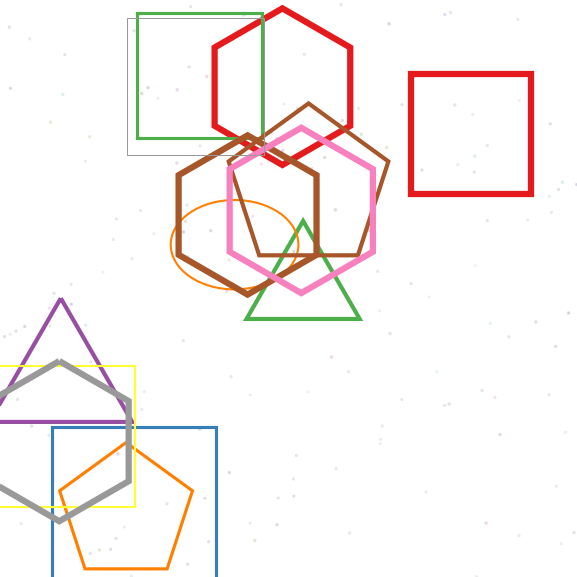[{"shape": "hexagon", "thickness": 3, "radius": 0.68, "center": [0.489, 0.849]}, {"shape": "square", "thickness": 3, "radius": 0.52, "center": [0.816, 0.767]}, {"shape": "square", "thickness": 1.5, "radius": 0.71, "center": [0.232, 0.119]}, {"shape": "triangle", "thickness": 2, "radius": 0.57, "center": [0.525, 0.503]}, {"shape": "square", "thickness": 1.5, "radius": 0.54, "center": [0.345, 0.869]}, {"shape": "triangle", "thickness": 2, "radius": 0.71, "center": [0.105, 0.34]}, {"shape": "oval", "thickness": 1, "radius": 0.55, "center": [0.406, 0.575]}, {"shape": "pentagon", "thickness": 1.5, "radius": 0.6, "center": [0.218, 0.112]}, {"shape": "square", "thickness": 1, "radius": 0.61, "center": [0.111, 0.243]}, {"shape": "pentagon", "thickness": 2, "radius": 0.73, "center": [0.534, 0.675]}, {"shape": "hexagon", "thickness": 3, "radius": 0.69, "center": [0.429, 0.627]}, {"shape": "hexagon", "thickness": 3, "radius": 0.72, "center": [0.522, 0.635]}, {"shape": "square", "thickness": 0.5, "radius": 0.59, "center": [0.338, 0.849]}, {"shape": "hexagon", "thickness": 3, "radius": 0.69, "center": [0.103, 0.235]}]